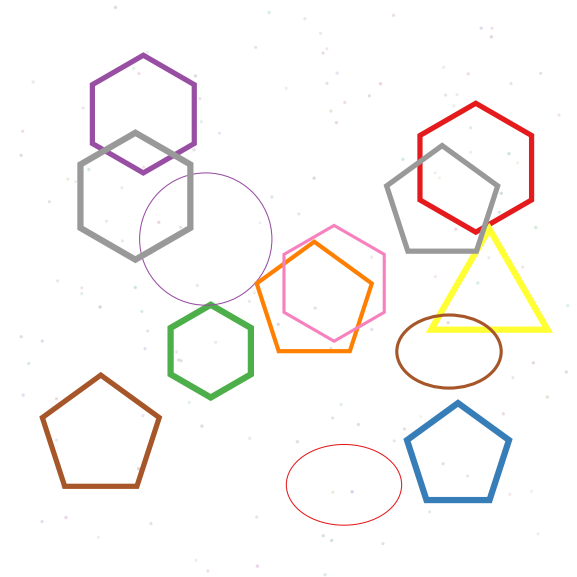[{"shape": "hexagon", "thickness": 2.5, "radius": 0.56, "center": [0.824, 0.709]}, {"shape": "oval", "thickness": 0.5, "radius": 0.5, "center": [0.596, 0.16]}, {"shape": "pentagon", "thickness": 3, "radius": 0.46, "center": [0.793, 0.208]}, {"shape": "hexagon", "thickness": 3, "radius": 0.4, "center": [0.365, 0.391]}, {"shape": "hexagon", "thickness": 2.5, "radius": 0.51, "center": [0.248, 0.802]}, {"shape": "circle", "thickness": 0.5, "radius": 0.57, "center": [0.356, 0.585]}, {"shape": "pentagon", "thickness": 2, "radius": 0.52, "center": [0.544, 0.476]}, {"shape": "triangle", "thickness": 3, "radius": 0.58, "center": [0.847, 0.486]}, {"shape": "oval", "thickness": 1.5, "radius": 0.45, "center": [0.777, 0.39]}, {"shape": "pentagon", "thickness": 2.5, "radius": 0.53, "center": [0.175, 0.243]}, {"shape": "hexagon", "thickness": 1.5, "radius": 0.5, "center": [0.579, 0.509]}, {"shape": "hexagon", "thickness": 3, "radius": 0.55, "center": [0.234, 0.659]}, {"shape": "pentagon", "thickness": 2.5, "radius": 0.51, "center": [0.766, 0.646]}]